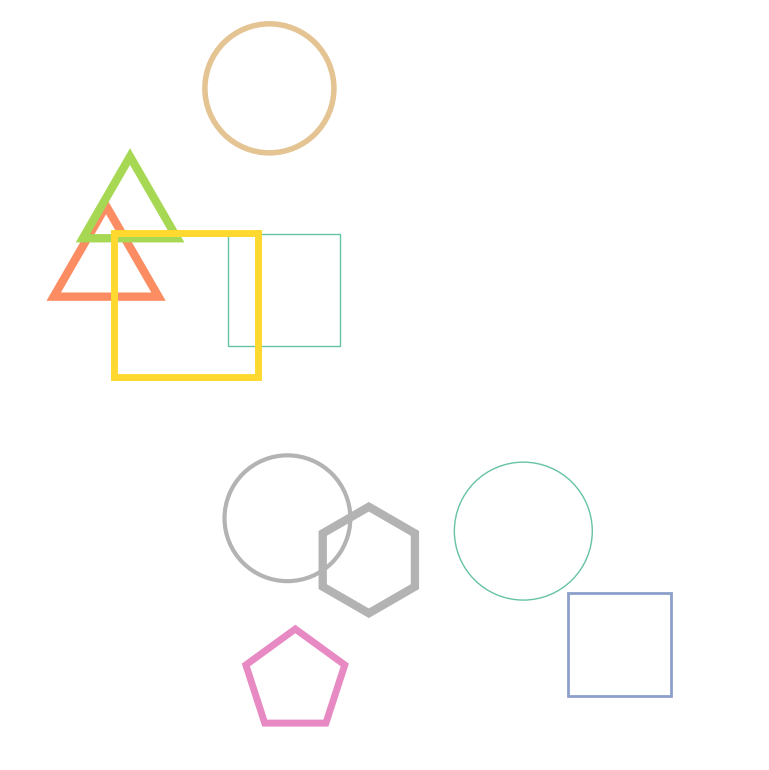[{"shape": "square", "thickness": 0.5, "radius": 0.36, "center": [0.369, 0.623]}, {"shape": "circle", "thickness": 0.5, "radius": 0.45, "center": [0.68, 0.31]}, {"shape": "triangle", "thickness": 3, "radius": 0.39, "center": [0.138, 0.654]}, {"shape": "square", "thickness": 1, "radius": 0.33, "center": [0.805, 0.163]}, {"shape": "pentagon", "thickness": 2.5, "radius": 0.34, "center": [0.384, 0.116]}, {"shape": "triangle", "thickness": 3, "radius": 0.35, "center": [0.169, 0.726]}, {"shape": "square", "thickness": 2.5, "radius": 0.47, "center": [0.242, 0.604]}, {"shape": "circle", "thickness": 2, "radius": 0.42, "center": [0.35, 0.885]}, {"shape": "circle", "thickness": 1.5, "radius": 0.41, "center": [0.373, 0.327]}, {"shape": "hexagon", "thickness": 3, "radius": 0.35, "center": [0.479, 0.273]}]